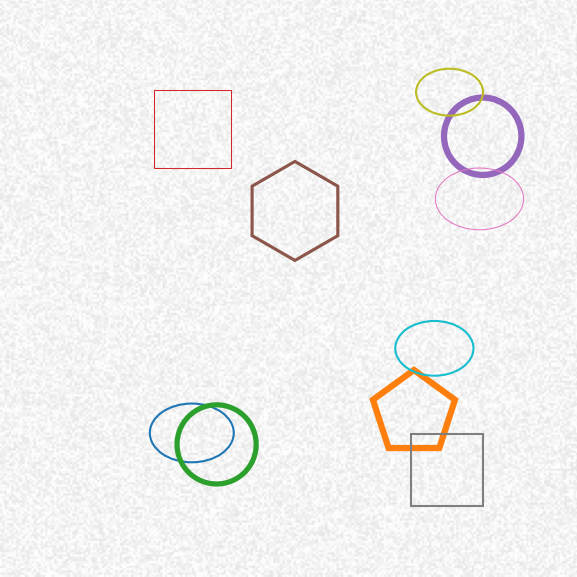[{"shape": "oval", "thickness": 1, "radius": 0.36, "center": [0.332, 0.249]}, {"shape": "pentagon", "thickness": 3, "radius": 0.37, "center": [0.717, 0.284]}, {"shape": "circle", "thickness": 2.5, "radius": 0.34, "center": [0.375, 0.23]}, {"shape": "square", "thickness": 0.5, "radius": 0.34, "center": [0.334, 0.775]}, {"shape": "circle", "thickness": 3, "radius": 0.33, "center": [0.836, 0.763]}, {"shape": "hexagon", "thickness": 1.5, "radius": 0.43, "center": [0.511, 0.634]}, {"shape": "oval", "thickness": 0.5, "radius": 0.38, "center": [0.83, 0.655]}, {"shape": "square", "thickness": 1, "radius": 0.31, "center": [0.775, 0.186]}, {"shape": "oval", "thickness": 1, "radius": 0.29, "center": [0.778, 0.84]}, {"shape": "oval", "thickness": 1, "radius": 0.34, "center": [0.752, 0.396]}]